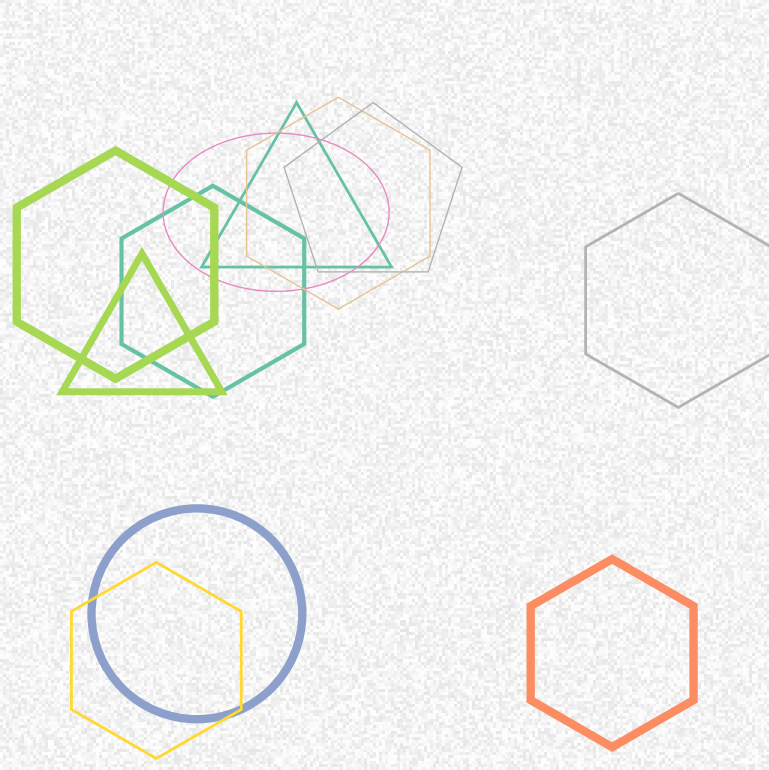[{"shape": "triangle", "thickness": 1, "radius": 0.71, "center": [0.385, 0.724]}, {"shape": "hexagon", "thickness": 1.5, "radius": 0.68, "center": [0.276, 0.622]}, {"shape": "hexagon", "thickness": 3, "radius": 0.61, "center": [0.795, 0.152]}, {"shape": "circle", "thickness": 3, "radius": 0.68, "center": [0.256, 0.203]}, {"shape": "oval", "thickness": 0.5, "radius": 0.73, "center": [0.359, 0.724]}, {"shape": "hexagon", "thickness": 3, "radius": 0.74, "center": [0.15, 0.656]}, {"shape": "triangle", "thickness": 2.5, "radius": 0.6, "center": [0.184, 0.551]}, {"shape": "hexagon", "thickness": 1, "radius": 0.64, "center": [0.203, 0.142]}, {"shape": "hexagon", "thickness": 0.5, "radius": 0.69, "center": [0.439, 0.736]}, {"shape": "pentagon", "thickness": 0.5, "radius": 0.61, "center": [0.485, 0.745]}, {"shape": "hexagon", "thickness": 1, "radius": 0.7, "center": [0.881, 0.61]}]